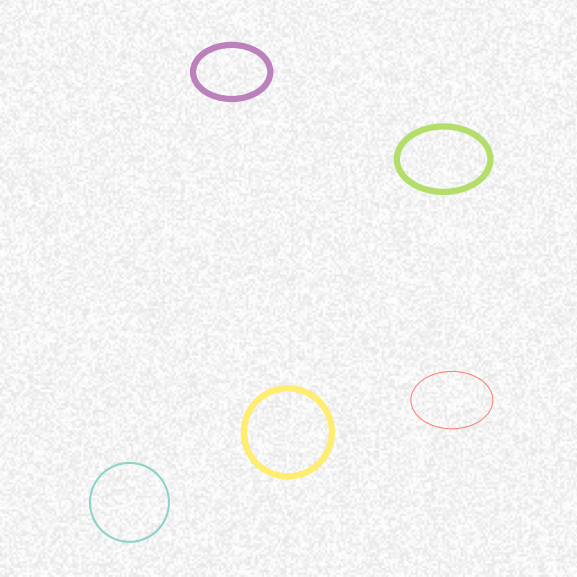[{"shape": "circle", "thickness": 1, "radius": 0.34, "center": [0.224, 0.129]}, {"shape": "oval", "thickness": 0.5, "radius": 0.35, "center": [0.782, 0.306]}, {"shape": "oval", "thickness": 3, "radius": 0.41, "center": [0.768, 0.724]}, {"shape": "oval", "thickness": 3, "radius": 0.33, "center": [0.401, 0.875]}, {"shape": "circle", "thickness": 3, "radius": 0.38, "center": [0.498, 0.251]}]